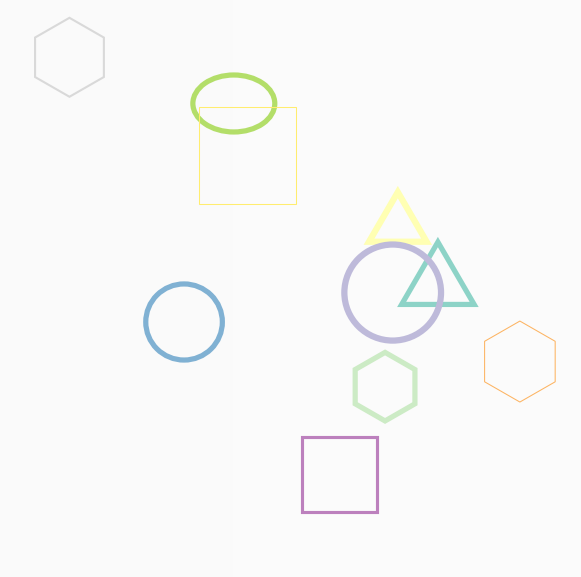[{"shape": "triangle", "thickness": 2.5, "radius": 0.36, "center": [0.753, 0.508]}, {"shape": "triangle", "thickness": 3, "radius": 0.29, "center": [0.684, 0.609]}, {"shape": "circle", "thickness": 3, "radius": 0.42, "center": [0.676, 0.493]}, {"shape": "circle", "thickness": 2.5, "radius": 0.33, "center": [0.317, 0.442]}, {"shape": "hexagon", "thickness": 0.5, "radius": 0.35, "center": [0.894, 0.373]}, {"shape": "oval", "thickness": 2.5, "radius": 0.35, "center": [0.402, 0.82]}, {"shape": "hexagon", "thickness": 1, "radius": 0.34, "center": [0.12, 0.9]}, {"shape": "square", "thickness": 1.5, "radius": 0.32, "center": [0.584, 0.178]}, {"shape": "hexagon", "thickness": 2.5, "radius": 0.3, "center": [0.662, 0.33]}, {"shape": "square", "thickness": 0.5, "radius": 0.42, "center": [0.426, 0.73]}]